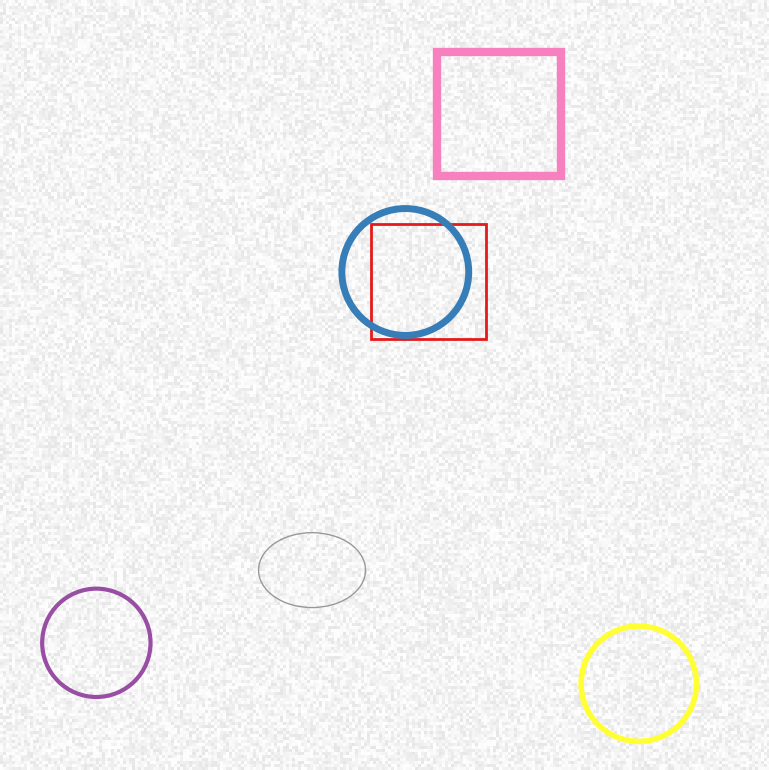[{"shape": "square", "thickness": 1, "radius": 0.37, "center": [0.557, 0.634]}, {"shape": "circle", "thickness": 2.5, "radius": 0.41, "center": [0.526, 0.647]}, {"shape": "circle", "thickness": 1.5, "radius": 0.35, "center": [0.125, 0.165]}, {"shape": "circle", "thickness": 2, "radius": 0.37, "center": [0.83, 0.112]}, {"shape": "square", "thickness": 3, "radius": 0.4, "center": [0.648, 0.852]}, {"shape": "oval", "thickness": 0.5, "radius": 0.35, "center": [0.405, 0.26]}]